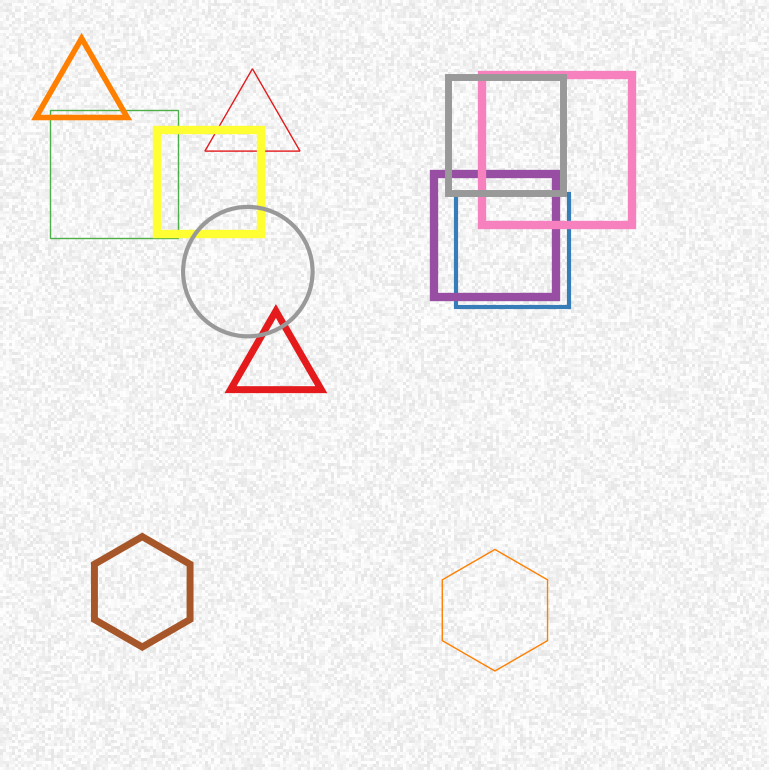[{"shape": "triangle", "thickness": 2.5, "radius": 0.34, "center": [0.358, 0.528]}, {"shape": "triangle", "thickness": 0.5, "radius": 0.36, "center": [0.328, 0.839]}, {"shape": "square", "thickness": 1.5, "radius": 0.37, "center": [0.666, 0.674]}, {"shape": "square", "thickness": 0.5, "radius": 0.41, "center": [0.148, 0.774]}, {"shape": "square", "thickness": 3, "radius": 0.4, "center": [0.642, 0.694]}, {"shape": "triangle", "thickness": 2, "radius": 0.34, "center": [0.106, 0.882]}, {"shape": "hexagon", "thickness": 0.5, "radius": 0.39, "center": [0.643, 0.208]}, {"shape": "square", "thickness": 3, "radius": 0.34, "center": [0.271, 0.763]}, {"shape": "hexagon", "thickness": 2.5, "radius": 0.36, "center": [0.185, 0.231]}, {"shape": "square", "thickness": 3, "radius": 0.49, "center": [0.724, 0.805]}, {"shape": "circle", "thickness": 1.5, "radius": 0.42, "center": [0.322, 0.647]}, {"shape": "square", "thickness": 2.5, "radius": 0.38, "center": [0.656, 0.824]}]